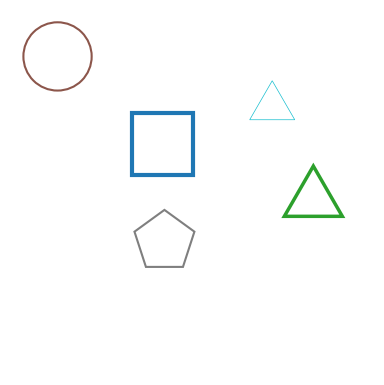[{"shape": "square", "thickness": 3, "radius": 0.4, "center": [0.422, 0.627]}, {"shape": "triangle", "thickness": 2.5, "radius": 0.43, "center": [0.814, 0.482]}, {"shape": "circle", "thickness": 1.5, "radius": 0.44, "center": [0.149, 0.853]}, {"shape": "pentagon", "thickness": 1.5, "radius": 0.41, "center": [0.427, 0.373]}, {"shape": "triangle", "thickness": 0.5, "radius": 0.34, "center": [0.707, 0.723]}]